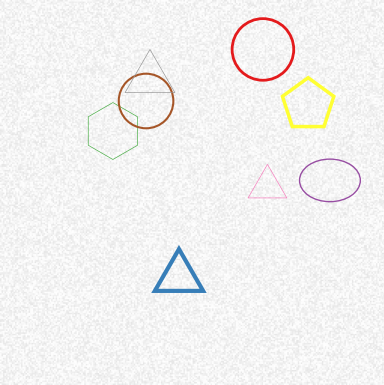[{"shape": "circle", "thickness": 2, "radius": 0.4, "center": [0.683, 0.872]}, {"shape": "triangle", "thickness": 3, "radius": 0.36, "center": [0.465, 0.281]}, {"shape": "hexagon", "thickness": 0.5, "radius": 0.37, "center": [0.293, 0.66]}, {"shape": "oval", "thickness": 1, "radius": 0.39, "center": [0.857, 0.531]}, {"shape": "pentagon", "thickness": 2.5, "radius": 0.35, "center": [0.8, 0.728]}, {"shape": "circle", "thickness": 1.5, "radius": 0.35, "center": [0.379, 0.738]}, {"shape": "triangle", "thickness": 0.5, "radius": 0.29, "center": [0.695, 0.515]}, {"shape": "triangle", "thickness": 0.5, "radius": 0.37, "center": [0.39, 0.797]}]